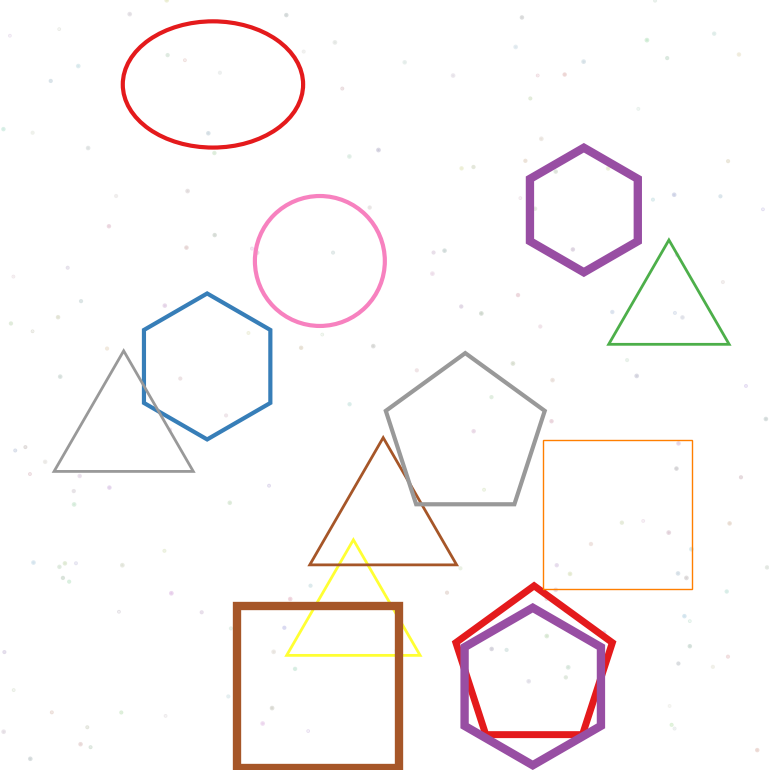[{"shape": "oval", "thickness": 1.5, "radius": 0.59, "center": [0.277, 0.89]}, {"shape": "pentagon", "thickness": 2.5, "radius": 0.53, "center": [0.694, 0.132]}, {"shape": "hexagon", "thickness": 1.5, "radius": 0.47, "center": [0.269, 0.524]}, {"shape": "triangle", "thickness": 1, "radius": 0.45, "center": [0.869, 0.598]}, {"shape": "hexagon", "thickness": 3, "radius": 0.51, "center": [0.692, 0.108]}, {"shape": "hexagon", "thickness": 3, "radius": 0.4, "center": [0.758, 0.727]}, {"shape": "square", "thickness": 0.5, "radius": 0.48, "center": [0.801, 0.331]}, {"shape": "triangle", "thickness": 1, "radius": 0.5, "center": [0.459, 0.199]}, {"shape": "triangle", "thickness": 1, "radius": 0.55, "center": [0.498, 0.321]}, {"shape": "square", "thickness": 3, "radius": 0.53, "center": [0.413, 0.108]}, {"shape": "circle", "thickness": 1.5, "radius": 0.42, "center": [0.415, 0.661]}, {"shape": "pentagon", "thickness": 1.5, "radius": 0.54, "center": [0.604, 0.433]}, {"shape": "triangle", "thickness": 1, "radius": 0.52, "center": [0.161, 0.44]}]